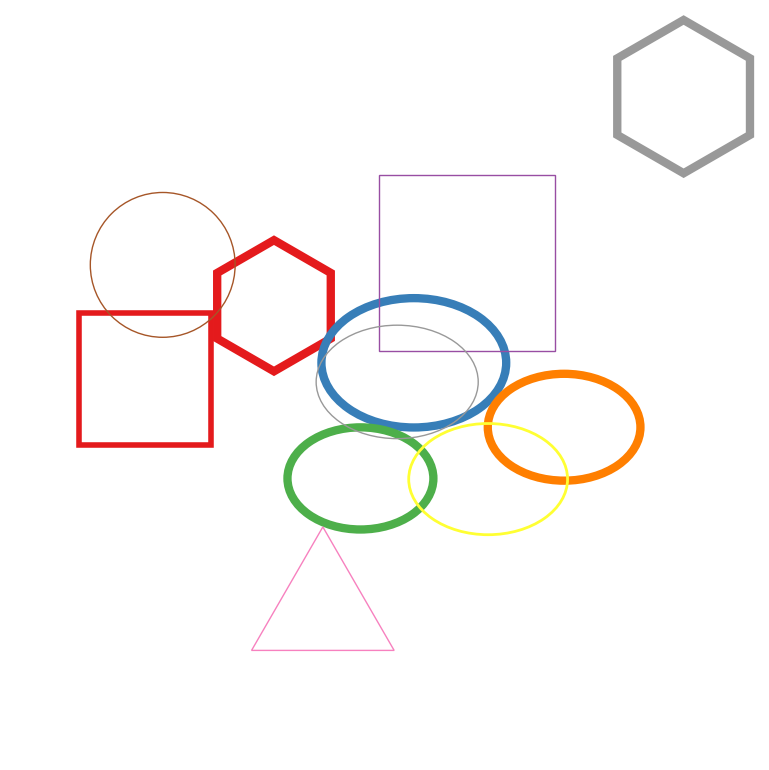[{"shape": "square", "thickness": 2, "radius": 0.43, "center": [0.188, 0.508]}, {"shape": "hexagon", "thickness": 3, "radius": 0.43, "center": [0.356, 0.603]}, {"shape": "oval", "thickness": 3, "radius": 0.6, "center": [0.537, 0.529]}, {"shape": "oval", "thickness": 3, "radius": 0.47, "center": [0.468, 0.379]}, {"shape": "square", "thickness": 0.5, "radius": 0.57, "center": [0.607, 0.658]}, {"shape": "oval", "thickness": 3, "radius": 0.5, "center": [0.733, 0.445]}, {"shape": "oval", "thickness": 1, "radius": 0.52, "center": [0.634, 0.378]}, {"shape": "circle", "thickness": 0.5, "radius": 0.47, "center": [0.211, 0.656]}, {"shape": "triangle", "thickness": 0.5, "radius": 0.53, "center": [0.419, 0.209]}, {"shape": "hexagon", "thickness": 3, "radius": 0.5, "center": [0.888, 0.875]}, {"shape": "oval", "thickness": 0.5, "radius": 0.53, "center": [0.516, 0.504]}]